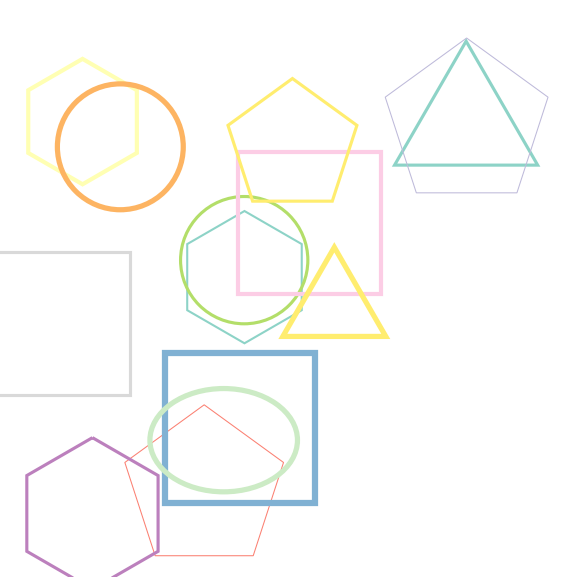[{"shape": "triangle", "thickness": 1.5, "radius": 0.72, "center": [0.807, 0.785]}, {"shape": "hexagon", "thickness": 1, "radius": 0.57, "center": [0.423, 0.519]}, {"shape": "hexagon", "thickness": 2, "radius": 0.54, "center": [0.143, 0.789]}, {"shape": "pentagon", "thickness": 0.5, "radius": 0.74, "center": [0.808, 0.785]}, {"shape": "pentagon", "thickness": 0.5, "radius": 0.72, "center": [0.354, 0.154]}, {"shape": "square", "thickness": 3, "radius": 0.65, "center": [0.416, 0.258]}, {"shape": "circle", "thickness": 2.5, "radius": 0.54, "center": [0.208, 0.745]}, {"shape": "circle", "thickness": 1.5, "radius": 0.55, "center": [0.423, 0.549]}, {"shape": "square", "thickness": 2, "radius": 0.62, "center": [0.536, 0.613]}, {"shape": "square", "thickness": 1.5, "radius": 0.62, "center": [0.102, 0.439]}, {"shape": "hexagon", "thickness": 1.5, "radius": 0.66, "center": [0.16, 0.11]}, {"shape": "oval", "thickness": 2.5, "radius": 0.64, "center": [0.387, 0.237]}, {"shape": "triangle", "thickness": 2.5, "radius": 0.51, "center": [0.579, 0.468]}, {"shape": "pentagon", "thickness": 1.5, "radius": 0.59, "center": [0.506, 0.746]}]